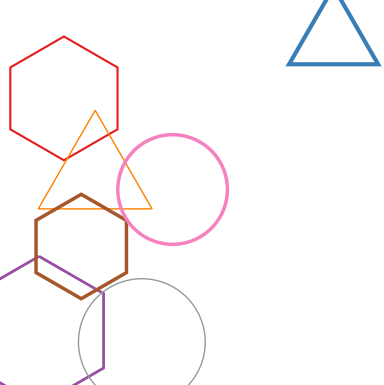[{"shape": "hexagon", "thickness": 1.5, "radius": 0.8, "center": [0.166, 0.744]}, {"shape": "triangle", "thickness": 3, "radius": 0.67, "center": [0.866, 0.9]}, {"shape": "hexagon", "thickness": 2, "radius": 0.97, "center": [0.101, 0.141]}, {"shape": "triangle", "thickness": 1, "radius": 0.85, "center": [0.247, 0.543]}, {"shape": "hexagon", "thickness": 2.5, "radius": 0.68, "center": [0.211, 0.36]}, {"shape": "circle", "thickness": 2.5, "radius": 0.71, "center": [0.448, 0.508]}, {"shape": "circle", "thickness": 1, "radius": 0.82, "center": [0.368, 0.111]}]